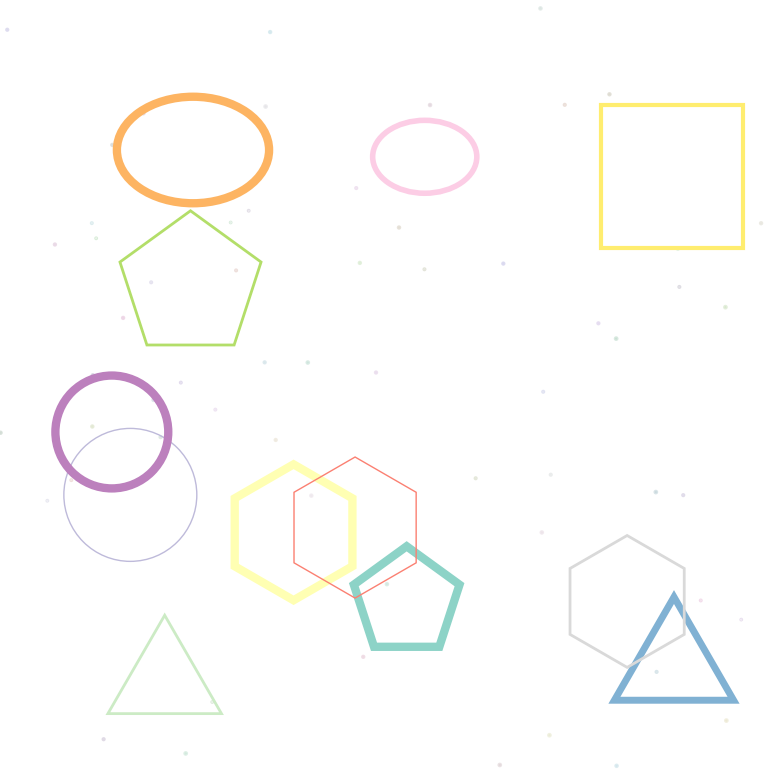[{"shape": "pentagon", "thickness": 3, "radius": 0.36, "center": [0.528, 0.218]}, {"shape": "hexagon", "thickness": 3, "radius": 0.44, "center": [0.381, 0.309]}, {"shape": "circle", "thickness": 0.5, "radius": 0.43, "center": [0.169, 0.357]}, {"shape": "hexagon", "thickness": 0.5, "radius": 0.46, "center": [0.461, 0.315]}, {"shape": "triangle", "thickness": 2.5, "radius": 0.45, "center": [0.875, 0.135]}, {"shape": "oval", "thickness": 3, "radius": 0.49, "center": [0.251, 0.805]}, {"shape": "pentagon", "thickness": 1, "radius": 0.48, "center": [0.247, 0.63]}, {"shape": "oval", "thickness": 2, "radius": 0.34, "center": [0.552, 0.796]}, {"shape": "hexagon", "thickness": 1, "radius": 0.43, "center": [0.814, 0.219]}, {"shape": "circle", "thickness": 3, "radius": 0.37, "center": [0.145, 0.439]}, {"shape": "triangle", "thickness": 1, "radius": 0.43, "center": [0.214, 0.116]}, {"shape": "square", "thickness": 1.5, "radius": 0.46, "center": [0.873, 0.771]}]